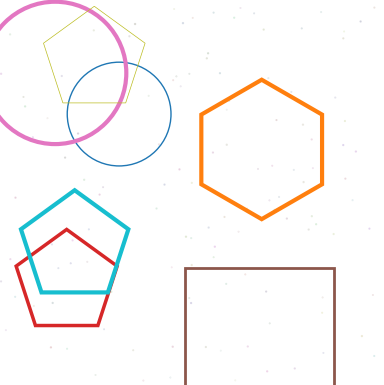[{"shape": "circle", "thickness": 1, "radius": 0.67, "center": [0.309, 0.704]}, {"shape": "hexagon", "thickness": 3, "radius": 0.91, "center": [0.68, 0.612]}, {"shape": "pentagon", "thickness": 2.5, "radius": 0.69, "center": [0.173, 0.266]}, {"shape": "square", "thickness": 2, "radius": 0.97, "center": [0.674, 0.109]}, {"shape": "circle", "thickness": 3, "radius": 0.92, "center": [0.143, 0.811]}, {"shape": "pentagon", "thickness": 0.5, "radius": 0.69, "center": [0.245, 0.845]}, {"shape": "pentagon", "thickness": 3, "radius": 0.73, "center": [0.194, 0.359]}]